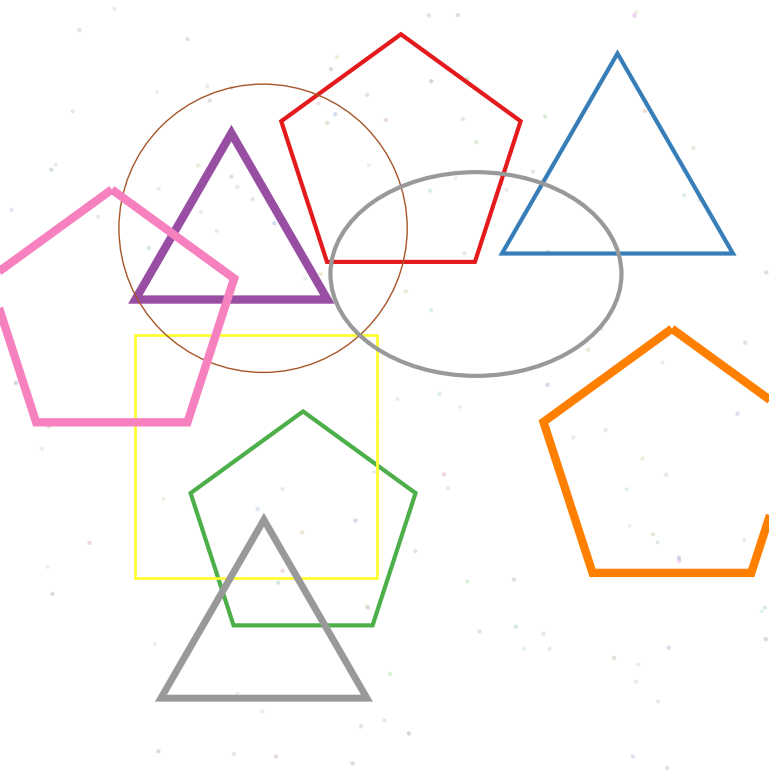[{"shape": "pentagon", "thickness": 1.5, "radius": 0.82, "center": [0.521, 0.792]}, {"shape": "triangle", "thickness": 1.5, "radius": 0.87, "center": [0.802, 0.757]}, {"shape": "pentagon", "thickness": 1.5, "radius": 0.77, "center": [0.394, 0.312]}, {"shape": "triangle", "thickness": 3, "radius": 0.72, "center": [0.301, 0.683]}, {"shape": "pentagon", "thickness": 3, "radius": 0.88, "center": [0.873, 0.398]}, {"shape": "square", "thickness": 1, "radius": 0.79, "center": [0.332, 0.407]}, {"shape": "circle", "thickness": 0.5, "radius": 0.94, "center": [0.342, 0.704]}, {"shape": "pentagon", "thickness": 3, "radius": 0.84, "center": [0.145, 0.587]}, {"shape": "oval", "thickness": 1.5, "radius": 0.94, "center": [0.618, 0.644]}, {"shape": "triangle", "thickness": 2.5, "radius": 0.77, "center": [0.343, 0.17]}]